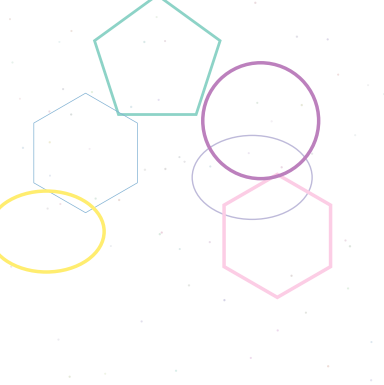[{"shape": "pentagon", "thickness": 2, "radius": 0.86, "center": [0.409, 0.841]}, {"shape": "oval", "thickness": 1, "radius": 0.78, "center": [0.655, 0.539]}, {"shape": "hexagon", "thickness": 0.5, "radius": 0.78, "center": [0.222, 0.603]}, {"shape": "hexagon", "thickness": 2.5, "radius": 0.8, "center": [0.72, 0.387]}, {"shape": "circle", "thickness": 2.5, "radius": 0.75, "center": [0.677, 0.686]}, {"shape": "oval", "thickness": 2.5, "radius": 0.75, "center": [0.12, 0.399]}]